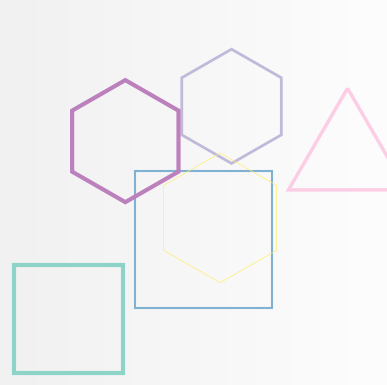[{"shape": "square", "thickness": 3, "radius": 0.7, "center": [0.177, 0.171]}, {"shape": "hexagon", "thickness": 2, "radius": 0.74, "center": [0.598, 0.724]}, {"shape": "square", "thickness": 1.5, "radius": 0.89, "center": [0.525, 0.377]}, {"shape": "triangle", "thickness": 2.5, "radius": 0.88, "center": [0.897, 0.595]}, {"shape": "hexagon", "thickness": 3, "radius": 0.79, "center": [0.323, 0.633]}, {"shape": "hexagon", "thickness": 0.5, "radius": 0.84, "center": [0.568, 0.434]}]